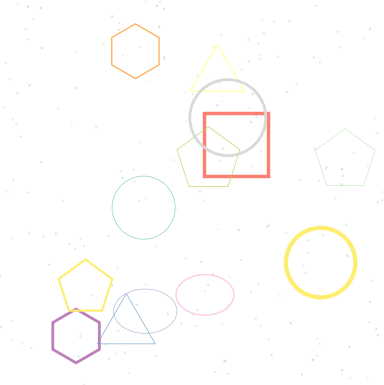[{"shape": "circle", "thickness": 0.5, "radius": 0.41, "center": [0.373, 0.461]}, {"shape": "triangle", "thickness": 1, "radius": 0.41, "center": [0.564, 0.803]}, {"shape": "oval", "thickness": 0.5, "radius": 0.41, "center": [0.377, 0.192]}, {"shape": "square", "thickness": 2.5, "radius": 0.41, "center": [0.613, 0.625]}, {"shape": "triangle", "thickness": 0.5, "radius": 0.43, "center": [0.328, 0.15]}, {"shape": "hexagon", "thickness": 1, "radius": 0.35, "center": [0.352, 0.867]}, {"shape": "pentagon", "thickness": 0.5, "radius": 0.43, "center": [0.541, 0.585]}, {"shape": "oval", "thickness": 1, "radius": 0.38, "center": [0.532, 0.234]}, {"shape": "circle", "thickness": 2, "radius": 0.49, "center": [0.592, 0.694]}, {"shape": "hexagon", "thickness": 2, "radius": 0.35, "center": [0.198, 0.127]}, {"shape": "pentagon", "thickness": 0.5, "radius": 0.41, "center": [0.897, 0.584]}, {"shape": "pentagon", "thickness": 1.5, "radius": 0.37, "center": [0.222, 0.253]}, {"shape": "circle", "thickness": 3, "radius": 0.45, "center": [0.833, 0.318]}]